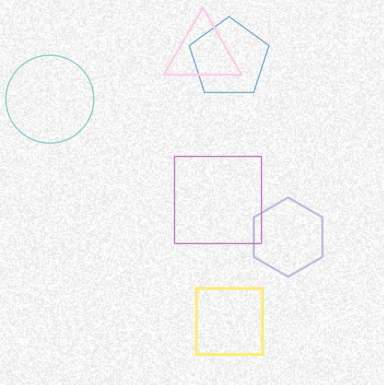[{"shape": "circle", "thickness": 1, "radius": 0.57, "center": [0.129, 0.742]}, {"shape": "hexagon", "thickness": 1.5, "radius": 0.51, "center": [0.748, 0.384]}, {"shape": "pentagon", "thickness": 1, "radius": 0.54, "center": [0.595, 0.848]}, {"shape": "triangle", "thickness": 1.5, "radius": 0.58, "center": [0.527, 0.864]}, {"shape": "square", "thickness": 1, "radius": 0.57, "center": [0.564, 0.482]}, {"shape": "square", "thickness": 2, "radius": 0.43, "center": [0.594, 0.165]}]